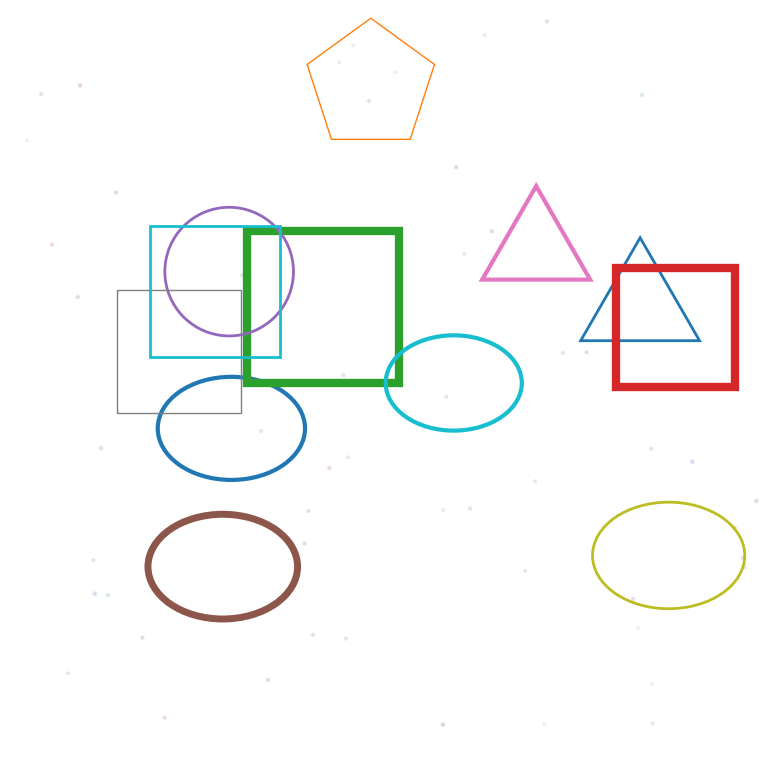[{"shape": "triangle", "thickness": 1, "radius": 0.45, "center": [0.831, 0.602]}, {"shape": "oval", "thickness": 1.5, "radius": 0.48, "center": [0.3, 0.444]}, {"shape": "pentagon", "thickness": 0.5, "radius": 0.43, "center": [0.482, 0.889]}, {"shape": "square", "thickness": 3, "radius": 0.49, "center": [0.42, 0.602]}, {"shape": "square", "thickness": 3, "radius": 0.39, "center": [0.877, 0.575]}, {"shape": "circle", "thickness": 1, "radius": 0.42, "center": [0.298, 0.647]}, {"shape": "oval", "thickness": 2.5, "radius": 0.49, "center": [0.289, 0.264]}, {"shape": "triangle", "thickness": 1.5, "radius": 0.4, "center": [0.696, 0.677]}, {"shape": "square", "thickness": 0.5, "radius": 0.4, "center": [0.232, 0.543]}, {"shape": "oval", "thickness": 1, "radius": 0.49, "center": [0.868, 0.279]}, {"shape": "square", "thickness": 1, "radius": 0.42, "center": [0.279, 0.622]}, {"shape": "oval", "thickness": 1.5, "radius": 0.44, "center": [0.589, 0.503]}]